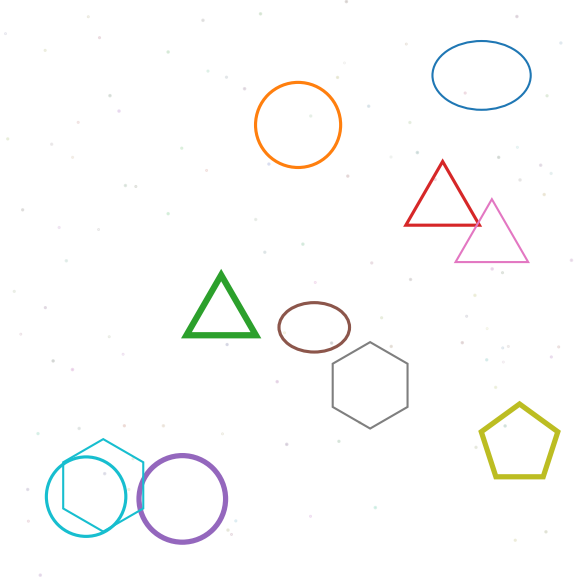[{"shape": "oval", "thickness": 1, "radius": 0.43, "center": [0.834, 0.869]}, {"shape": "circle", "thickness": 1.5, "radius": 0.37, "center": [0.516, 0.783]}, {"shape": "triangle", "thickness": 3, "radius": 0.35, "center": [0.383, 0.453]}, {"shape": "triangle", "thickness": 1.5, "radius": 0.37, "center": [0.766, 0.646]}, {"shape": "circle", "thickness": 2.5, "radius": 0.37, "center": [0.316, 0.135]}, {"shape": "oval", "thickness": 1.5, "radius": 0.31, "center": [0.544, 0.432]}, {"shape": "triangle", "thickness": 1, "radius": 0.36, "center": [0.852, 0.582]}, {"shape": "hexagon", "thickness": 1, "radius": 0.37, "center": [0.641, 0.332]}, {"shape": "pentagon", "thickness": 2.5, "radius": 0.35, "center": [0.9, 0.23]}, {"shape": "hexagon", "thickness": 1, "radius": 0.4, "center": [0.179, 0.159]}, {"shape": "circle", "thickness": 1.5, "radius": 0.34, "center": [0.149, 0.139]}]